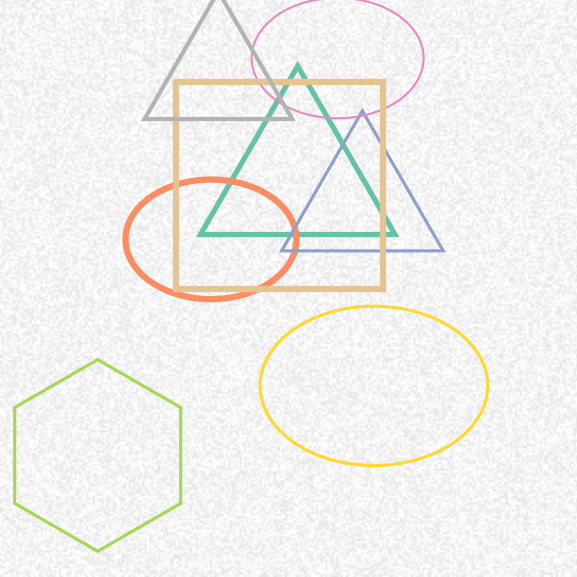[{"shape": "triangle", "thickness": 2.5, "radius": 0.97, "center": [0.516, 0.69]}, {"shape": "oval", "thickness": 3, "radius": 0.74, "center": [0.365, 0.585]}, {"shape": "triangle", "thickness": 1.5, "radius": 0.81, "center": [0.627, 0.646]}, {"shape": "oval", "thickness": 1, "radius": 0.74, "center": [0.585, 0.899]}, {"shape": "hexagon", "thickness": 1.5, "radius": 0.83, "center": [0.169, 0.21]}, {"shape": "oval", "thickness": 1.5, "radius": 0.99, "center": [0.647, 0.331]}, {"shape": "square", "thickness": 3, "radius": 0.9, "center": [0.484, 0.679]}, {"shape": "triangle", "thickness": 2, "radius": 0.74, "center": [0.378, 0.867]}]